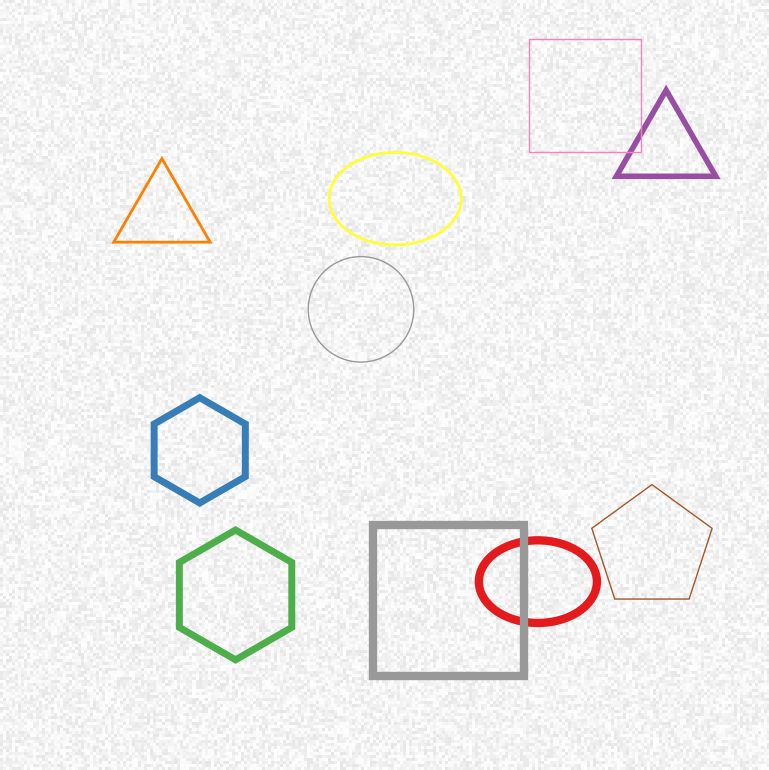[{"shape": "oval", "thickness": 3, "radius": 0.38, "center": [0.699, 0.245]}, {"shape": "hexagon", "thickness": 2.5, "radius": 0.34, "center": [0.259, 0.415]}, {"shape": "hexagon", "thickness": 2.5, "radius": 0.42, "center": [0.306, 0.227]}, {"shape": "triangle", "thickness": 2, "radius": 0.37, "center": [0.865, 0.808]}, {"shape": "triangle", "thickness": 1, "radius": 0.36, "center": [0.21, 0.722]}, {"shape": "oval", "thickness": 1, "radius": 0.43, "center": [0.513, 0.742]}, {"shape": "pentagon", "thickness": 0.5, "radius": 0.41, "center": [0.847, 0.288]}, {"shape": "square", "thickness": 0.5, "radius": 0.37, "center": [0.76, 0.875]}, {"shape": "square", "thickness": 3, "radius": 0.49, "center": [0.583, 0.22]}, {"shape": "circle", "thickness": 0.5, "radius": 0.34, "center": [0.469, 0.598]}]